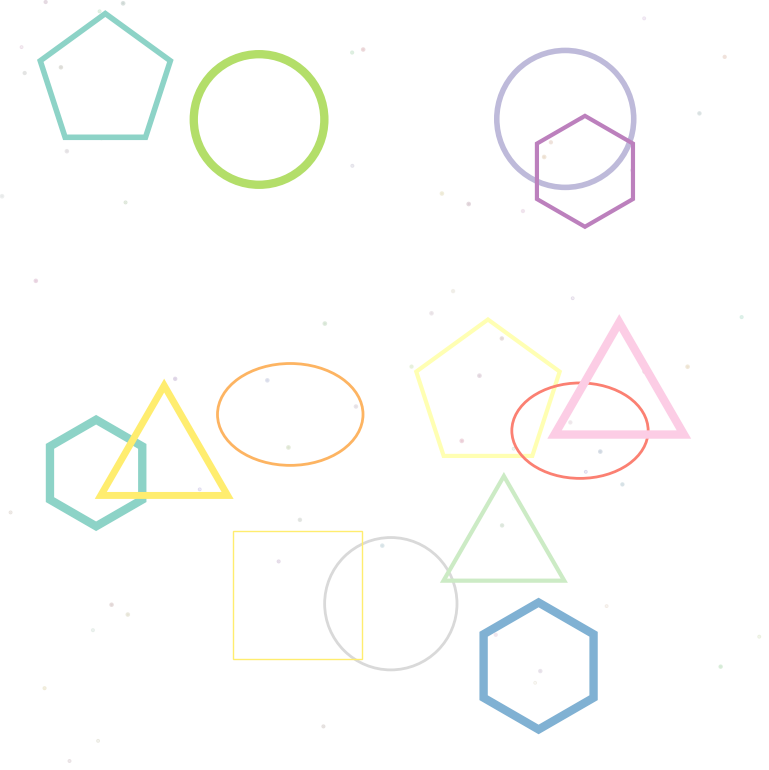[{"shape": "hexagon", "thickness": 3, "radius": 0.35, "center": [0.125, 0.386]}, {"shape": "pentagon", "thickness": 2, "radius": 0.44, "center": [0.137, 0.894]}, {"shape": "pentagon", "thickness": 1.5, "radius": 0.49, "center": [0.634, 0.487]}, {"shape": "circle", "thickness": 2, "radius": 0.44, "center": [0.734, 0.846]}, {"shape": "oval", "thickness": 1, "radius": 0.44, "center": [0.753, 0.441]}, {"shape": "hexagon", "thickness": 3, "radius": 0.41, "center": [0.699, 0.135]}, {"shape": "oval", "thickness": 1, "radius": 0.47, "center": [0.377, 0.462]}, {"shape": "circle", "thickness": 3, "radius": 0.42, "center": [0.336, 0.845]}, {"shape": "triangle", "thickness": 3, "radius": 0.49, "center": [0.804, 0.484]}, {"shape": "circle", "thickness": 1, "radius": 0.43, "center": [0.508, 0.216]}, {"shape": "hexagon", "thickness": 1.5, "radius": 0.36, "center": [0.76, 0.778]}, {"shape": "triangle", "thickness": 1.5, "radius": 0.45, "center": [0.654, 0.291]}, {"shape": "square", "thickness": 0.5, "radius": 0.42, "center": [0.386, 0.227]}, {"shape": "triangle", "thickness": 2.5, "radius": 0.48, "center": [0.213, 0.404]}]